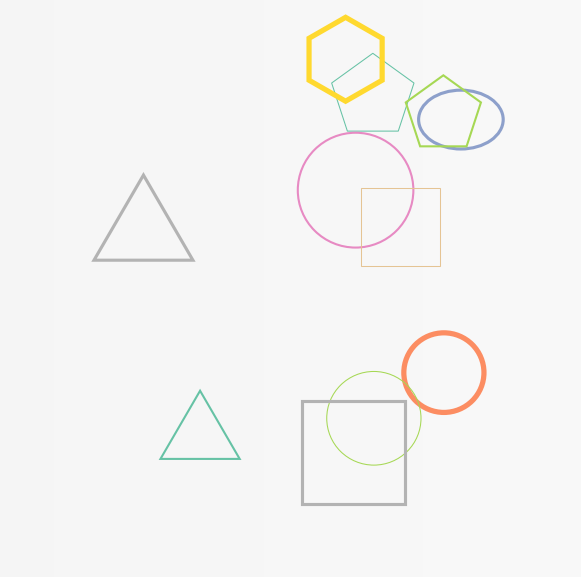[{"shape": "pentagon", "thickness": 0.5, "radius": 0.37, "center": [0.641, 0.832]}, {"shape": "triangle", "thickness": 1, "radius": 0.39, "center": [0.344, 0.244]}, {"shape": "circle", "thickness": 2.5, "radius": 0.34, "center": [0.764, 0.354]}, {"shape": "oval", "thickness": 1.5, "radius": 0.36, "center": [0.793, 0.792]}, {"shape": "circle", "thickness": 1, "radius": 0.5, "center": [0.612, 0.67]}, {"shape": "circle", "thickness": 0.5, "radius": 0.41, "center": [0.643, 0.275]}, {"shape": "pentagon", "thickness": 1, "radius": 0.34, "center": [0.763, 0.801]}, {"shape": "hexagon", "thickness": 2.5, "radius": 0.36, "center": [0.595, 0.897]}, {"shape": "square", "thickness": 0.5, "radius": 0.34, "center": [0.69, 0.606]}, {"shape": "triangle", "thickness": 1.5, "radius": 0.49, "center": [0.247, 0.598]}, {"shape": "square", "thickness": 1.5, "radius": 0.44, "center": [0.609, 0.216]}]